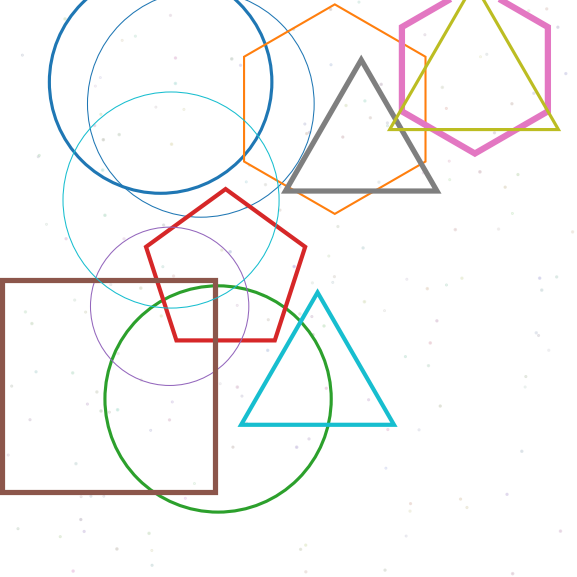[{"shape": "circle", "thickness": 1.5, "radius": 0.96, "center": [0.278, 0.857]}, {"shape": "circle", "thickness": 0.5, "radius": 0.98, "center": [0.348, 0.819]}, {"shape": "hexagon", "thickness": 1, "radius": 0.91, "center": [0.58, 0.81]}, {"shape": "circle", "thickness": 1.5, "radius": 0.98, "center": [0.378, 0.308]}, {"shape": "pentagon", "thickness": 2, "radius": 0.72, "center": [0.391, 0.527]}, {"shape": "circle", "thickness": 0.5, "radius": 0.69, "center": [0.294, 0.469]}, {"shape": "square", "thickness": 2.5, "radius": 0.92, "center": [0.188, 0.33]}, {"shape": "hexagon", "thickness": 3, "radius": 0.73, "center": [0.822, 0.879]}, {"shape": "triangle", "thickness": 2.5, "radius": 0.76, "center": [0.626, 0.744]}, {"shape": "triangle", "thickness": 1.5, "radius": 0.84, "center": [0.821, 0.859]}, {"shape": "triangle", "thickness": 2, "radius": 0.76, "center": [0.55, 0.34]}, {"shape": "circle", "thickness": 0.5, "radius": 0.94, "center": [0.296, 0.653]}]